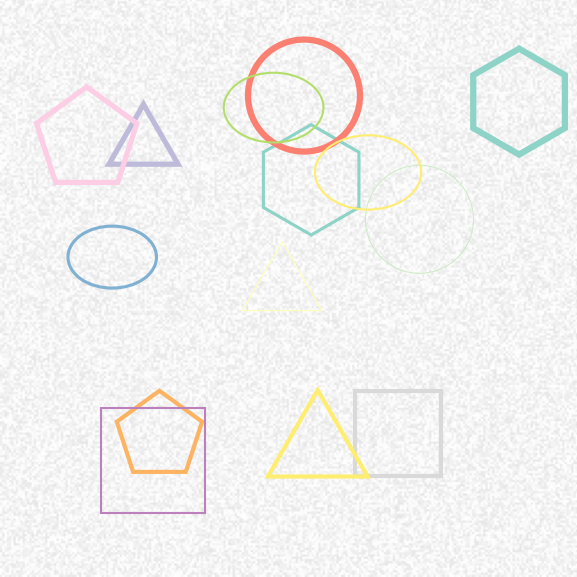[{"shape": "hexagon", "thickness": 1.5, "radius": 0.48, "center": [0.539, 0.688]}, {"shape": "hexagon", "thickness": 3, "radius": 0.46, "center": [0.899, 0.823]}, {"shape": "triangle", "thickness": 0.5, "radius": 0.4, "center": [0.489, 0.501]}, {"shape": "triangle", "thickness": 2.5, "radius": 0.35, "center": [0.248, 0.749]}, {"shape": "circle", "thickness": 3, "radius": 0.48, "center": [0.526, 0.834]}, {"shape": "oval", "thickness": 1.5, "radius": 0.38, "center": [0.194, 0.554]}, {"shape": "pentagon", "thickness": 2, "radius": 0.39, "center": [0.276, 0.245]}, {"shape": "oval", "thickness": 1, "radius": 0.43, "center": [0.474, 0.813]}, {"shape": "pentagon", "thickness": 2.5, "radius": 0.46, "center": [0.15, 0.757]}, {"shape": "square", "thickness": 2, "radius": 0.37, "center": [0.689, 0.248]}, {"shape": "square", "thickness": 1, "radius": 0.45, "center": [0.265, 0.202]}, {"shape": "circle", "thickness": 0.5, "radius": 0.47, "center": [0.726, 0.619]}, {"shape": "triangle", "thickness": 2, "radius": 0.5, "center": [0.55, 0.224]}, {"shape": "oval", "thickness": 1, "radius": 0.46, "center": [0.637, 0.701]}]